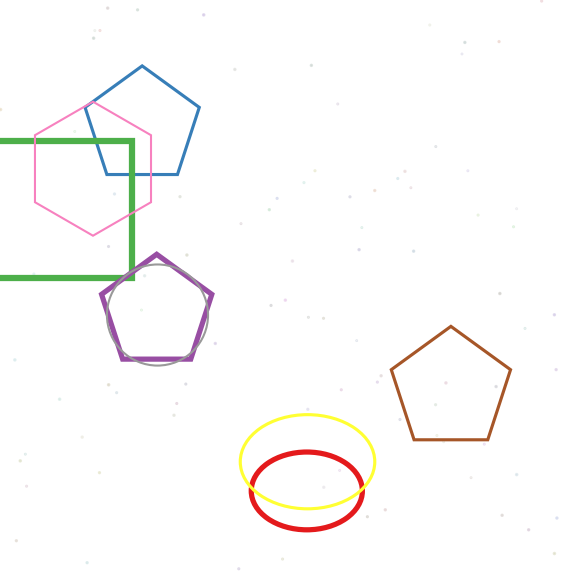[{"shape": "oval", "thickness": 2.5, "radius": 0.48, "center": [0.531, 0.149]}, {"shape": "pentagon", "thickness": 1.5, "radius": 0.52, "center": [0.246, 0.781]}, {"shape": "square", "thickness": 3, "radius": 0.59, "center": [0.11, 0.636]}, {"shape": "pentagon", "thickness": 2.5, "radius": 0.5, "center": [0.271, 0.458]}, {"shape": "oval", "thickness": 1.5, "radius": 0.58, "center": [0.533, 0.2]}, {"shape": "pentagon", "thickness": 1.5, "radius": 0.54, "center": [0.781, 0.325]}, {"shape": "hexagon", "thickness": 1, "radius": 0.58, "center": [0.161, 0.707]}, {"shape": "circle", "thickness": 1, "radius": 0.44, "center": [0.273, 0.454]}]